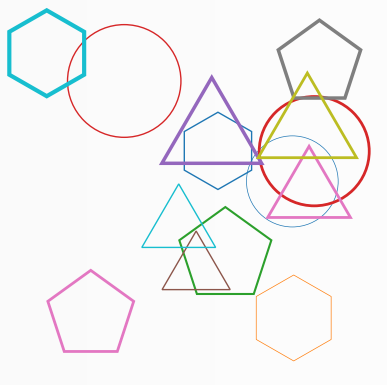[{"shape": "circle", "thickness": 0.5, "radius": 0.59, "center": [0.754, 0.529]}, {"shape": "hexagon", "thickness": 1, "radius": 0.5, "center": [0.562, 0.608]}, {"shape": "hexagon", "thickness": 0.5, "radius": 0.56, "center": [0.758, 0.174]}, {"shape": "pentagon", "thickness": 1.5, "radius": 0.62, "center": [0.582, 0.337]}, {"shape": "circle", "thickness": 1, "radius": 0.73, "center": [0.321, 0.79]}, {"shape": "circle", "thickness": 2, "radius": 0.71, "center": [0.811, 0.607]}, {"shape": "triangle", "thickness": 2.5, "radius": 0.74, "center": [0.546, 0.65]}, {"shape": "triangle", "thickness": 1, "radius": 0.51, "center": [0.506, 0.298]}, {"shape": "pentagon", "thickness": 2, "radius": 0.58, "center": [0.234, 0.181]}, {"shape": "triangle", "thickness": 2, "radius": 0.62, "center": [0.798, 0.497]}, {"shape": "pentagon", "thickness": 2.5, "radius": 0.56, "center": [0.824, 0.836]}, {"shape": "triangle", "thickness": 2, "radius": 0.73, "center": [0.793, 0.664]}, {"shape": "triangle", "thickness": 1, "radius": 0.55, "center": [0.461, 0.412]}, {"shape": "hexagon", "thickness": 3, "radius": 0.56, "center": [0.121, 0.862]}]